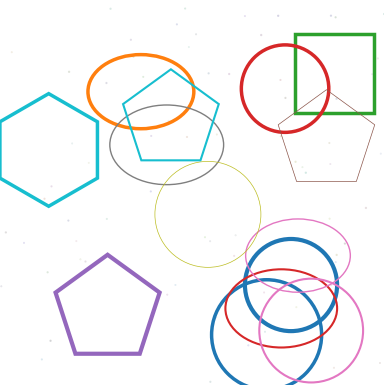[{"shape": "circle", "thickness": 2.5, "radius": 0.71, "center": [0.692, 0.131]}, {"shape": "circle", "thickness": 3, "radius": 0.6, "center": [0.756, 0.26]}, {"shape": "oval", "thickness": 2.5, "radius": 0.69, "center": [0.366, 0.762]}, {"shape": "square", "thickness": 2.5, "radius": 0.51, "center": [0.868, 0.809]}, {"shape": "oval", "thickness": 1.5, "radius": 0.73, "center": [0.731, 0.199]}, {"shape": "circle", "thickness": 2.5, "radius": 0.57, "center": [0.74, 0.77]}, {"shape": "pentagon", "thickness": 3, "radius": 0.71, "center": [0.279, 0.196]}, {"shape": "pentagon", "thickness": 0.5, "radius": 0.66, "center": [0.848, 0.635]}, {"shape": "circle", "thickness": 1.5, "radius": 0.67, "center": [0.808, 0.141]}, {"shape": "oval", "thickness": 1, "radius": 0.68, "center": [0.774, 0.336]}, {"shape": "oval", "thickness": 1, "radius": 0.74, "center": [0.433, 0.624]}, {"shape": "circle", "thickness": 0.5, "radius": 0.69, "center": [0.54, 0.443]}, {"shape": "hexagon", "thickness": 2.5, "radius": 0.73, "center": [0.126, 0.611]}, {"shape": "pentagon", "thickness": 1.5, "radius": 0.65, "center": [0.444, 0.689]}]